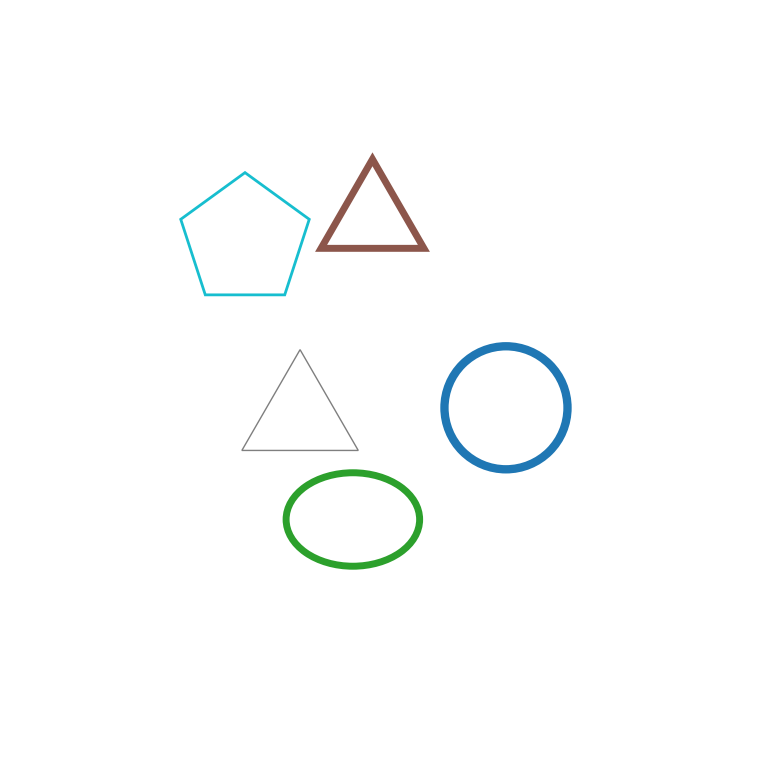[{"shape": "circle", "thickness": 3, "radius": 0.4, "center": [0.657, 0.47]}, {"shape": "oval", "thickness": 2.5, "radius": 0.43, "center": [0.458, 0.325]}, {"shape": "triangle", "thickness": 2.5, "radius": 0.39, "center": [0.484, 0.716]}, {"shape": "triangle", "thickness": 0.5, "radius": 0.44, "center": [0.39, 0.459]}, {"shape": "pentagon", "thickness": 1, "radius": 0.44, "center": [0.318, 0.688]}]